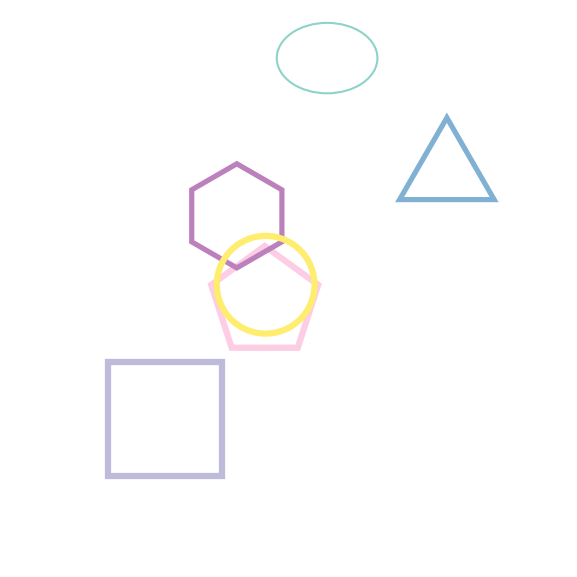[{"shape": "oval", "thickness": 1, "radius": 0.44, "center": [0.566, 0.899]}, {"shape": "square", "thickness": 3, "radius": 0.49, "center": [0.286, 0.273]}, {"shape": "triangle", "thickness": 2.5, "radius": 0.47, "center": [0.774, 0.701]}, {"shape": "pentagon", "thickness": 3, "radius": 0.49, "center": [0.458, 0.476]}, {"shape": "hexagon", "thickness": 2.5, "radius": 0.45, "center": [0.41, 0.625]}, {"shape": "circle", "thickness": 3, "radius": 0.42, "center": [0.46, 0.506]}]